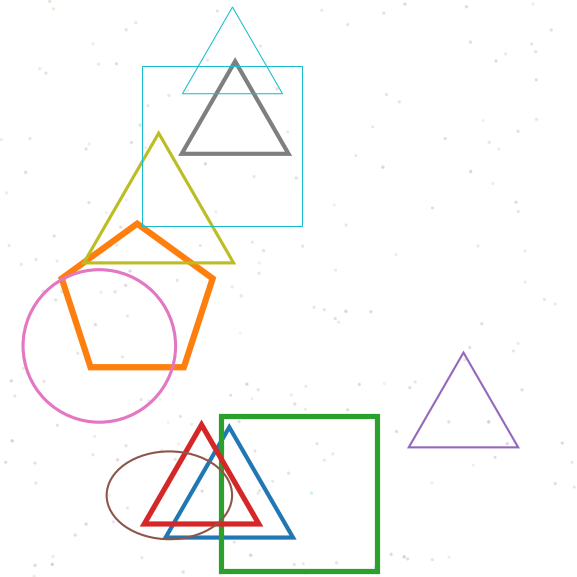[{"shape": "triangle", "thickness": 2, "radius": 0.64, "center": [0.397, 0.132]}, {"shape": "pentagon", "thickness": 3, "radius": 0.69, "center": [0.238, 0.474]}, {"shape": "square", "thickness": 2.5, "radius": 0.67, "center": [0.517, 0.144]}, {"shape": "triangle", "thickness": 2.5, "radius": 0.57, "center": [0.349, 0.149]}, {"shape": "triangle", "thickness": 1, "radius": 0.55, "center": [0.803, 0.279]}, {"shape": "oval", "thickness": 1, "radius": 0.54, "center": [0.293, 0.141]}, {"shape": "circle", "thickness": 1.5, "radius": 0.66, "center": [0.172, 0.4]}, {"shape": "triangle", "thickness": 2, "radius": 0.53, "center": [0.407, 0.786]}, {"shape": "triangle", "thickness": 1.5, "radius": 0.75, "center": [0.275, 0.619]}, {"shape": "triangle", "thickness": 0.5, "radius": 0.5, "center": [0.403, 0.887]}, {"shape": "square", "thickness": 0.5, "radius": 0.69, "center": [0.385, 0.746]}]